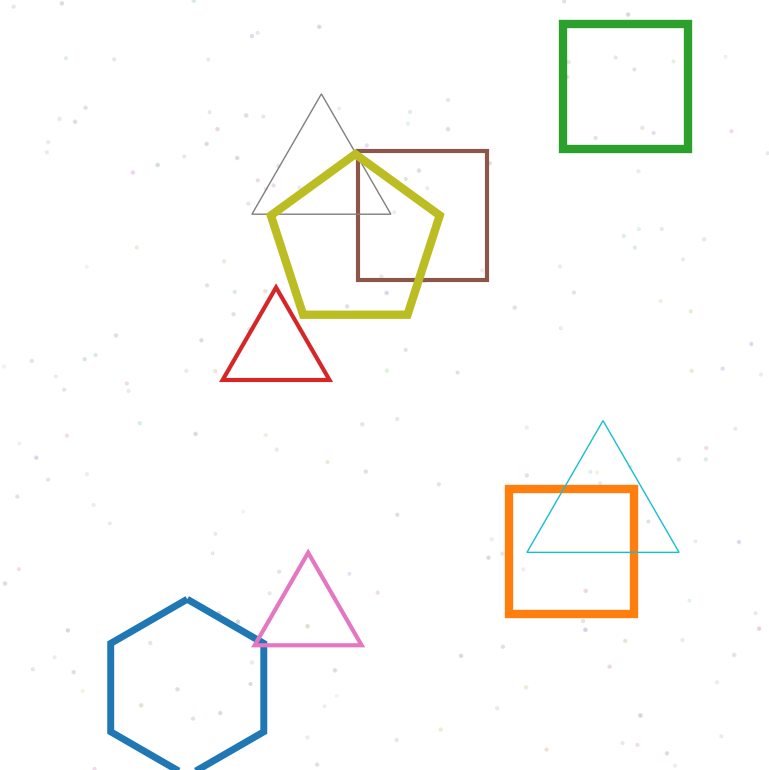[{"shape": "hexagon", "thickness": 2.5, "radius": 0.57, "center": [0.243, 0.107]}, {"shape": "square", "thickness": 3, "radius": 0.41, "center": [0.742, 0.283]}, {"shape": "square", "thickness": 3, "radius": 0.41, "center": [0.812, 0.888]}, {"shape": "triangle", "thickness": 1.5, "radius": 0.4, "center": [0.359, 0.547]}, {"shape": "square", "thickness": 1.5, "radius": 0.42, "center": [0.549, 0.72]}, {"shape": "triangle", "thickness": 1.5, "radius": 0.4, "center": [0.4, 0.202]}, {"shape": "triangle", "thickness": 0.5, "radius": 0.52, "center": [0.417, 0.774]}, {"shape": "pentagon", "thickness": 3, "radius": 0.58, "center": [0.461, 0.685]}, {"shape": "triangle", "thickness": 0.5, "radius": 0.57, "center": [0.783, 0.34]}]